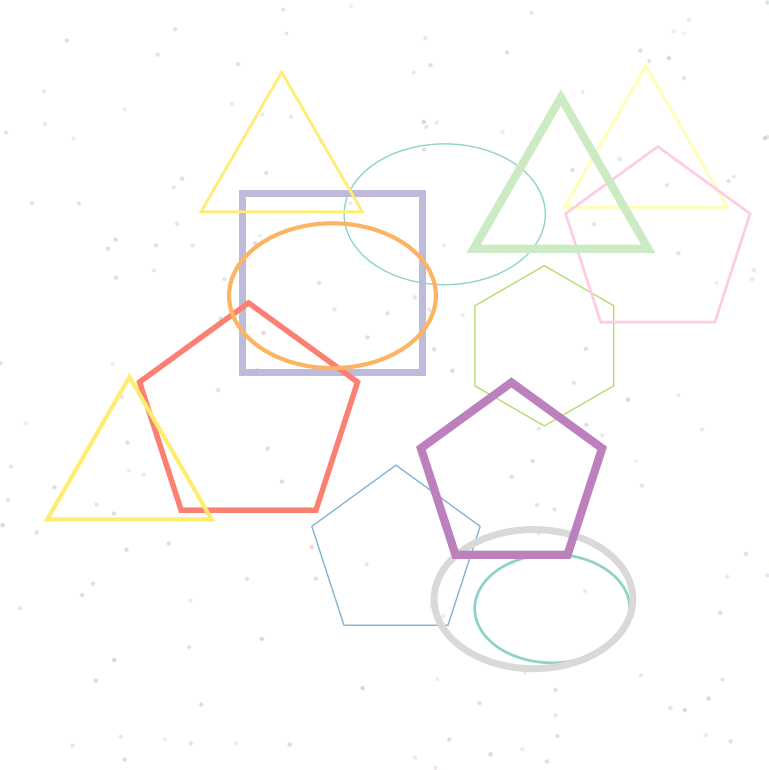[{"shape": "oval", "thickness": 1, "radius": 0.5, "center": [0.717, 0.21]}, {"shape": "oval", "thickness": 0.5, "radius": 0.65, "center": [0.578, 0.722]}, {"shape": "triangle", "thickness": 1, "radius": 0.61, "center": [0.839, 0.792]}, {"shape": "square", "thickness": 2.5, "radius": 0.58, "center": [0.431, 0.633]}, {"shape": "pentagon", "thickness": 2, "radius": 0.74, "center": [0.323, 0.458]}, {"shape": "pentagon", "thickness": 0.5, "radius": 0.57, "center": [0.514, 0.281]}, {"shape": "oval", "thickness": 1.5, "radius": 0.67, "center": [0.432, 0.616]}, {"shape": "hexagon", "thickness": 0.5, "radius": 0.52, "center": [0.707, 0.551]}, {"shape": "pentagon", "thickness": 1, "radius": 0.63, "center": [0.854, 0.684]}, {"shape": "oval", "thickness": 2.5, "radius": 0.65, "center": [0.693, 0.222]}, {"shape": "pentagon", "thickness": 3, "radius": 0.62, "center": [0.664, 0.38]}, {"shape": "triangle", "thickness": 3, "radius": 0.65, "center": [0.728, 0.742]}, {"shape": "triangle", "thickness": 1.5, "radius": 0.62, "center": [0.168, 0.387]}, {"shape": "triangle", "thickness": 1, "radius": 0.6, "center": [0.366, 0.785]}]